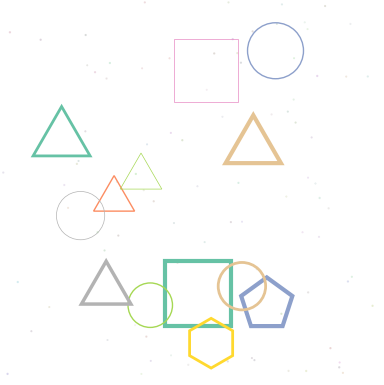[{"shape": "square", "thickness": 3, "radius": 0.43, "center": [0.514, 0.238]}, {"shape": "triangle", "thickness": 2, "radius": 0.43, "center": [0.16, 0.638]}, {"shape": "triangle", "thickness": 1, "radius": 0.31, "center": [0.296, 0.482]}, {"shape": "pentagon", "thickness": 3, "radius": 0.35, "center": [0.693, 0.21]}, {"shape": "circle", "thickness": 1, "radius": 0.36, "center": [0.716, 0.868]}, {"shape": "square", "thickness": 0.5, "radius": 0.41, "center": [0.535, 0.817]}, {"shape": "triangle", "thickness": 0.5, "radius": 0.31, "center": [0.366, 0.54]}, {"shape": "circle", "thickness": 1, "radius": 0.29, "center": [0.39, 0.207]}, {"shape": "hexagon", "thickness": 2, "radius": 0.32, "center": [0.548, 0.109]}, {"shape": "circle", "thickness": 2, "radius": 0.31, "center": [0.628, 0.257]}, {"shape": "triangle", "thickness": 3, "radius": 0.41, "center": [0.658, 0.618]}, {"shape": "triangle", "thickness": 2.5, "radius": 0.37, "center": [0.276, 0.247]}, {"shape": "circle", "thickness": 0.5, "radius": 0.31, "center": [0.209, 0.44]}]